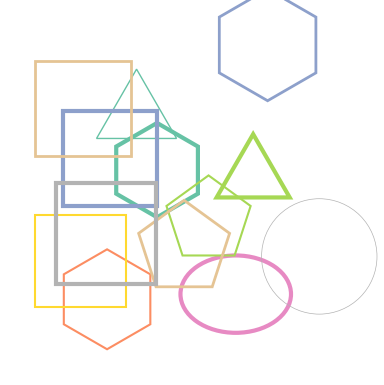[{"shape": "hexagon", "thickness": 3, "radius": 0.61, "center": [0.408, 0.558]}, {"shape": "triangle", "thickness": 1, "radius": 0.6, "center": [0.355, 0.7]}, {"shape": "hexagon", "thickness": 1.5, "radius": 0.65, "center": [0.278, 0.223]}, {"shape": "square", "thickness": 3, "radius": 0.61, "center": [0.286, 0.588]}, {"shape": "hexagon", "thickness": 2, "radius": 0.72, "center": [0.695, 0.883]}, {"shape": "oval", "thickness": 3, "radius": 0.72, "center": [0.612, 0.236]}, {"shape": "triangle", "thickness": 3, "radius": 0.55, "center": [0.658, 0.542]}, {"shape": "pentagon", "thickness": 1.5, "radius": 0.57, "center": [0.542, 0.429]}, {"shape": "square", "thickness": 1.5, "radius": 0.6, "center": [0.209, 0.323]}, {"shape": "pentagon", "thickness": 2, "radius": 0.62, "center": [0.478, 0.356]}, {"shape": "square", "thickness": 2, "radius": 0.62, "center": [0.215, 0.718]}, {"shape": "circle", "thickness": 0.5, "radius": 0.75, "center": [0.829, 0.334]}, {"shape": "square", "thickness": 3, "radius": 0.65, "center": [0.275, 0.393]}]